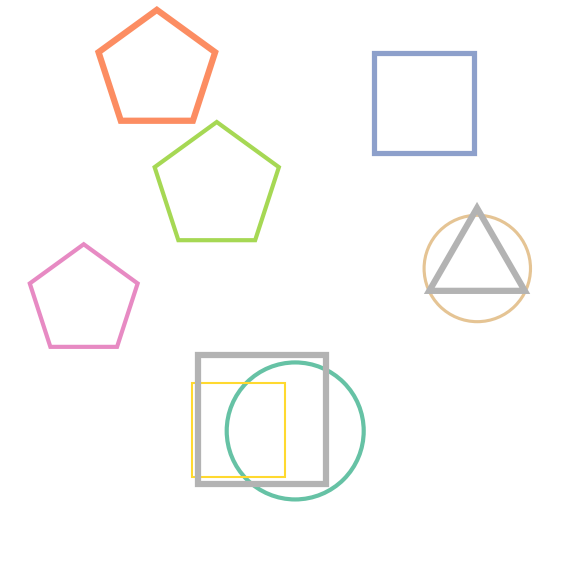[{"shape": "circle", "thickness": 2, "radius": 0.59, "center": [0.511, 0.253]}, {"shape": "pentagon", "thickness": 3, "radius": 0.53, "center": [0.272, 0.876]}, {"shape": "square", "thickness": 2.5, "radius": 0.43, "center": [0.734, 0.82]}, {"shape": "pentagon", "thickness": 2, "radius": 0.49, "center": [0.145, 0.478]}, {"shape": "pentagon", "thickness": 2, "radius": 0.57, "center": [0.375, 0.675]}, {"shape": "square", "thickness": 1, "radius": 0.41, "center": [0.413, 0.254]}, {"shape": "circle", "thickness": 1.5, "radius": 0.46, "center": [0.826, 0.534]}, {"shape": "triangle", "thickness": 3, "radius": 0.48, "center": [0.826, 0.543]}, {"shape": "square", "thickness": 3, "radius": 0.56, "center": [0.454, 0.273]}]